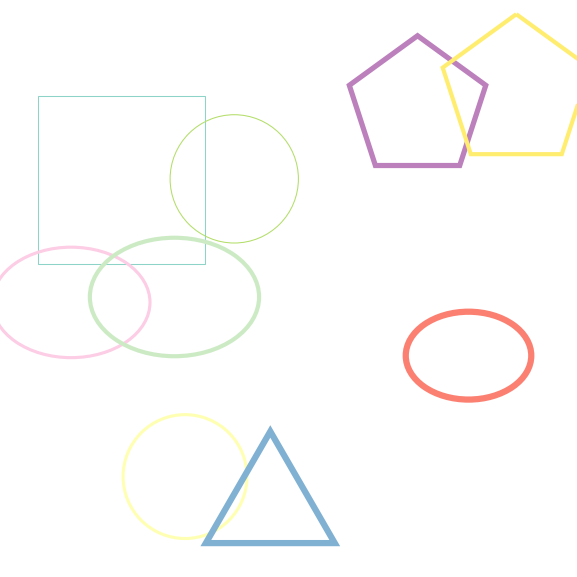[{"shape": "square", "thickness": 0.5, "radius": 0.73, "center": [0.211, 0.687]}, {"shape": "circle", "thickness": 1.5, "radius": 0.54, "center": [0.32, 0.174]}, {"shape": "oval", "thickness": 3, "radius": 0.54, "center": [0.811, 0.383]}, {"shape": "triangle", "thickness": 3, "radius": 0.64, "center": [0.468, 0.123]}, {"shape": "circle", "thickness": 0.5, "radius": 0.56, "center": [0.406, 0.689]}, {"shape": "oval", "thickness": 1.5, "radius": 0.68, "center": [0.123, 0.475]}, {"shape": "pentagon", "thickness": 2.5, "radius": 0.62, "center": [0.723, 0.813]}, {"shape": "oval", "thickness": 2, "radius": 0.73, "center": [0.302, 0.485]}, {"shape": "pentagon", "thickness": 2, "radius": 0.67, "center": [0.894, 0.841]}]